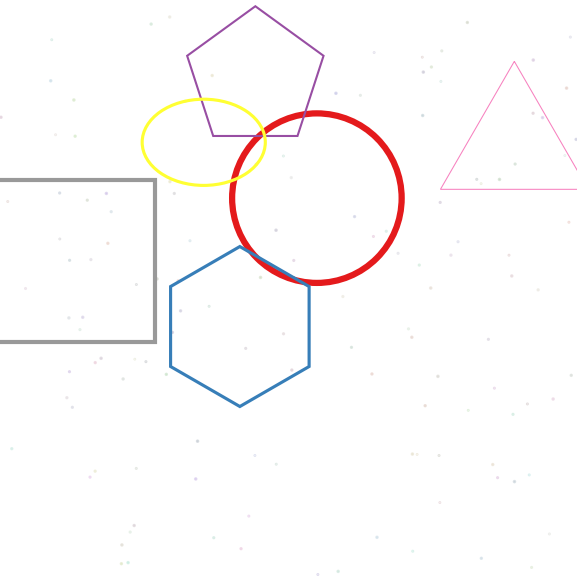[{"shape": "circle", "thickness": 3, "radius": 0.73, "center": [0.549, 0.656]}, {"shape": "hexagon", "thickness": 1.5, "radius": 0.69, "center": [0.415, 0.434]}, {"shape": "pentagon", "thickness": 1, "radius": 0.62, "center": [0.442, 0.864]}, {"shape": "oval", "thickness": 1.5, "radius": 0.53, "center": [0.353, 0.753]}, {"shape": "triangle", "thickness": 0.5, "radius": 0.74, "center": [0.891, 0.745]}, {"shape": "square", "thickness": 2, "radius": 0.7, "center": [0.128, 0.547]}]